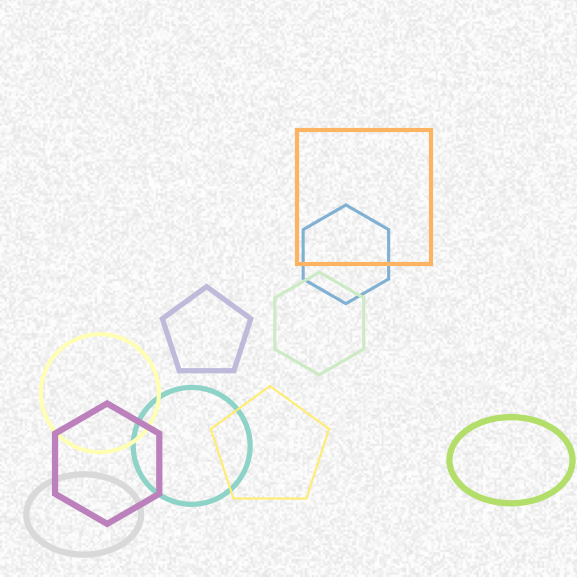[{"shape": "circle", "thickness": 2.5, "radius": 0.51, "center": [0.332, 0.227]}, {"shape": "circle", "thickness": 2, "radius": 0.51, "center": [0.173, 0.318]}, {"shape": "pentagon", "thickness": 2.5, "radius": 0.4, "center": [0.358, 0.422]}, {"shape": "hexagon", "thickness": 1.5, "radius": 0.43, "center": [0.599, 0.559]}, {"shape": "square", "thickness": 2, "radius": 0.58, "center": [0.631, 0.658]}, {"shape": "oval", "thickness": 3, "radius": 0.53, "center": [0.885, 0.202]}, {"shape": "oval", "thickness": 3, "radius": 0.5, "center": [0.145, 0.108]}, {"shape": "hexagon", "thickness": 3, "radius": 0.52, "center": [0.186, 0.196]}, {"shape": "hexagon", "thickness": 1.5, "radius": 0.44, "center": [0.553, 0.439]}, {"shape": "pentagon", "thickness": 1, "radius": 0.54, "center": [0.467, 0.223]}]